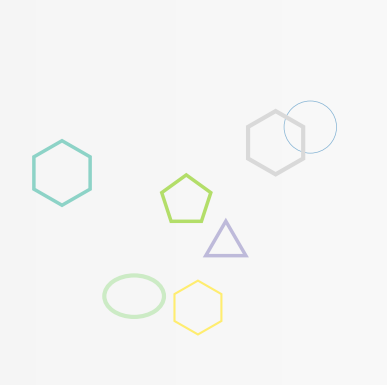[{"shape": "hexagon", "thickness": 2.5, "radius": 0.42, "center": [0.16, 0.551]}, {"shape": "triangle", "thickness": 2.5, "radius": 0.3, "center": [0.583, 0.366]}, {"shape": "circle", "thickness": 0.5, "radius": 0.34, "center": [0.801, 0.67]}, {"shape": "pentagon", "thickness": 2.5, "radius": 0.33, "center": [0.481, 0.479]}, {"shape": "hexagon", "thickness": 3, "radius": 0.41, "center": [0.711, 0.629]}, {"shape": "oval", "thickness": 3, "radius": 0.38, "center": [0.346, 0.231]}, {"shape": "hexagon", "thickness": 1.5, "radius": 0.35, "center": [0.511, 0.201]}]